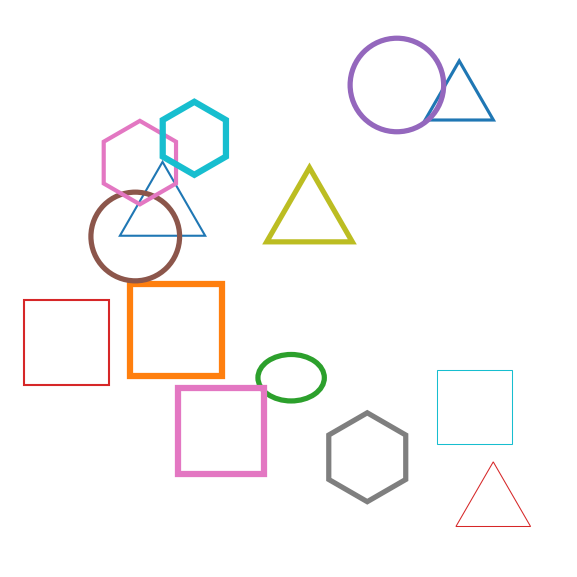[{"shape": "triangle", "thickness": 1, "radius": 0.43, "center": [0.281, 0.634]}, {"shape": "triangle", "thickness": 1.5, "radius": 0.34, "center": [0.795, 0.825]}, {"shape": "square", "thickness": 3, "radius": 0.4, "center": [0.304, 0.428]}, {"shape": "oval", "thickness": 2.5, "radius": 0.29, "center": [0.504, 0.345]}, {"shape": "triangle", "thickness": 0.5, "radius": 0.37, "center": [0.854, 0.125]}, {"shape": "square", "thickness": 1, "radius": 0.37, "center": [0.115, 0.406]}, {"shape": "circle", "thickness": 2.5, "radius": 0.4, "center": [0.687, 0.852]}, {"shape": "circle", "thickness": 2.5, "radius": 0.38, "center": [0.234, 0.59]}, {"shape": "hexagon", "thickness": 2, "radius": 0.36, "center": [0.242, 0.718]}, {"shape": "square", "thickness": 3, "radius": 0.37, "center": [0.383, 0.253]}, {"shape": "hexagon", "thickness": 2.5, "radius": 0.38, "center": [0.636, 0.207]}, {"shape": "triangle", "thickness": 2.5, "radius": 0.43, "center": [0.536, 0.623]}, {"shape": "hexagon", "thickness": 3, "radius": 0.32, "center": [0.337, 0.76]}, {"shape": "square", "thickness": 0.5, "radius": 0.32, "center": [0.822, 0.295]}]